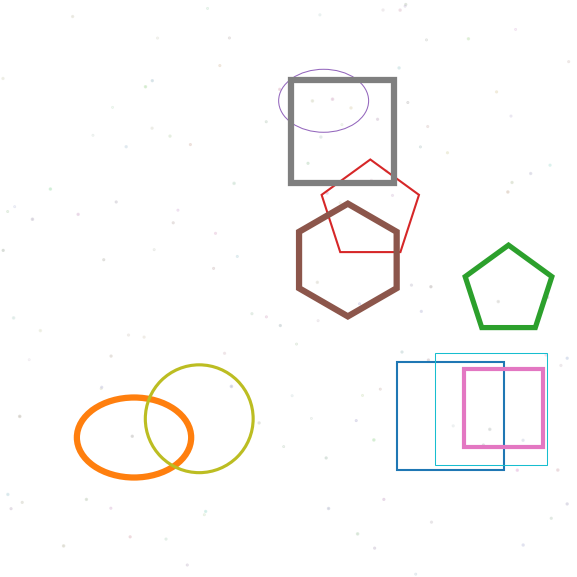[{"shape": "square", "thickness": 1, "radius": 0.47, "center": [0.78, 0.278]}, {"shape": "oval", "thickness": 3, "radius": 0.49, "center": [0.232, 0.242]}, {"shape": "pentagon", "thickness": 2.5, "radius": 0.39, "center": [0.881, 0.496]}, {"shape": "pentagon", "thickness": 1, "radius": 0.44, "center": [0.641, 0.634]}, {"shape": "oval", "thickness": 0.5, "radius": 0.39, "center": [0.56, 0.825]}, {"shape": "hexagon", "thickness": 3, "radius": 0.49, "center": [0.602, 0.549]}, {"shape": "square", "thickness": 2, "radius": 0.34, "center": [0.872, 0.292]}, {"shape": "square", "thickness": 3, "radius": 0.44, "center": [0.594, 0.771]}, {"shape": "circle", "thickness": 1.5, "radius": 0.47, "center": [0.345, 0.274]}, {"shape": "square", "thickness": 0.5, "radius": 0.48, "center": [0.85, 0.291]}]